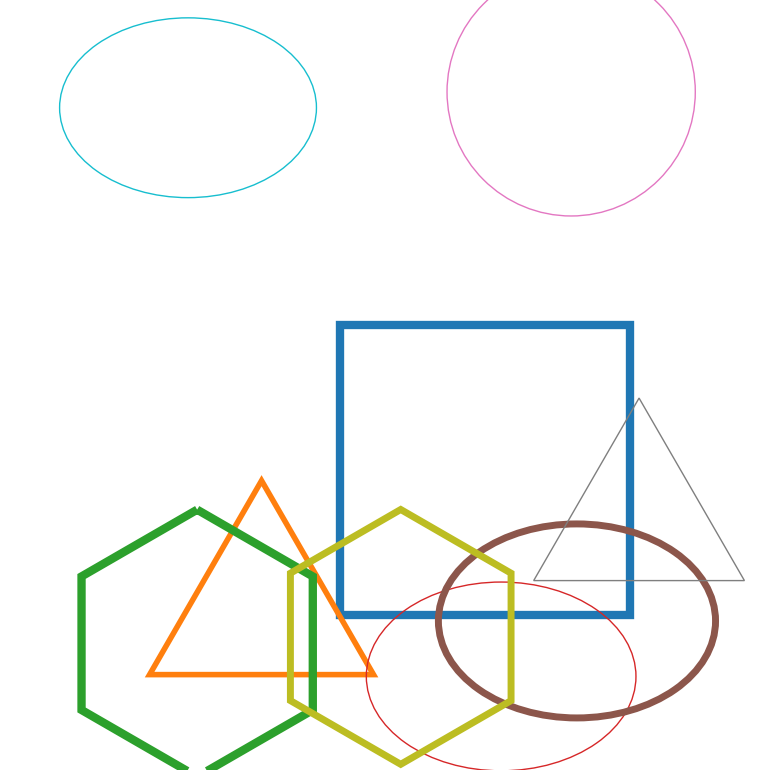[{"shape": "square", "thickness": 3, "radius": 0.94, "center": [0.63, 0.389]}, {"shape": "triangle", "thickness": 2, "radius": 0.84, "center": [0.34, 0.208]}, {"shape": "hexagon", "thickness": 3, "radius": 0.87, "center": [0.256, 0.165]}, {"shape": "oval", "thickness": 0.5, "radius": 0.88, "center": [0.651, 0.122]}, {"shape": "oval", "thickness": 2.5, "radius": 0.9, "center": [0.749, 0.194]}, {"shape": "circle", "thickness": 0.5, "radius": 0.81, "center": [0.742, 0.881]}, {"shape": "triangle", "thickness": 0.5, "radius": 0.79, "center": [0.83, 0.325]}, {"shape": "hexagon", "thickness": 2.5, "radius": 0.83, "center": [0.52, 0.173]}, {"shape": "oval", "thickness": 0.5, "radius": 0.83, "center": [0.244, 0.86]}]